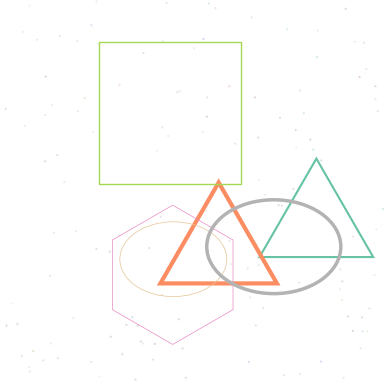[{"shape": "triangle", "thickness": 1.5, "radius": 0.85, "center": [0.822, 0.418]}, {"shape": "triangle", "thickness": 3, "radius": 0.87, "center": [0.568, 0.351]}, {"shape": "hexagon", "thickness": 0.5, "radius": 0.9, "center": [0.449, 0.286]}, {"shape": "square", "thickness": 1, "radius": 0.92, "center": [0.441, 0.706]}, {"shape": "oval", "thickness": 0.5, "radius": 0.69, "center": [0.45, 0.327]}, {"shape": "oval", "thickness": 2.5, "radius": 0.87, "center": [0.711, 0.359]}]